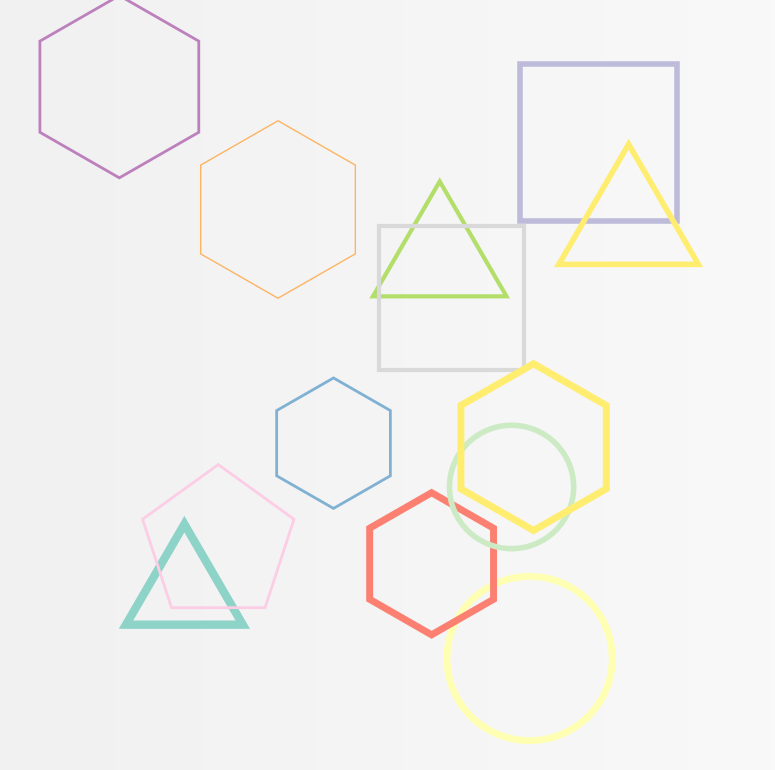[{"shape": "triangle", "thickness": 3, "radius": 0.44, "center": [0.238, 0.232]}, {"shape": "circle", "thickness": 2.5, "radius": 0.53, "center": [0.683, 0.145]}, {"shape": "square", "thickness": 2, "radius": 0.51, "center": [0.772, 0.815]}, {"shape": "hexagon", "thickness": 2.5, "radius": 0.46, "center": [0.557, 0.268]}, {"shape": "hexagon", "thickness": 1, "radius": 0.42, "center": [0.43, 0.424]}, {"shape": "hexagon", "thickness": 0.5, "radius": 0.58, "center": [0.359, 0.728]}, {"shape": "triangle", "thickness": 1.5, "radius": 0.5, "center": [0.567, 0.665]}, {"shape": "pentagon", "thickness": 1, "radius": 0.51, "center": [0.282, 0.294]}, {"shape": "square", "thickness": 1.5, "radius": 0.47, "center": [0.582, 0.613]}, {"shape": "hexagon", "thickness": 1, "radius": 0.59, "center": [0.154, 0.887]}, {"shape": "circle", "thickness": 2, "radius": 0.4, "center": [0.66, 0.368]}, {"shape": "triangle", "thickness": 2, "radius": 0.52, "center": [0.811, 0.709]}, {"shape": "hexagon", "thickness": 2.5, "radius": 0.54, "center": [0.688, 0.419]}]